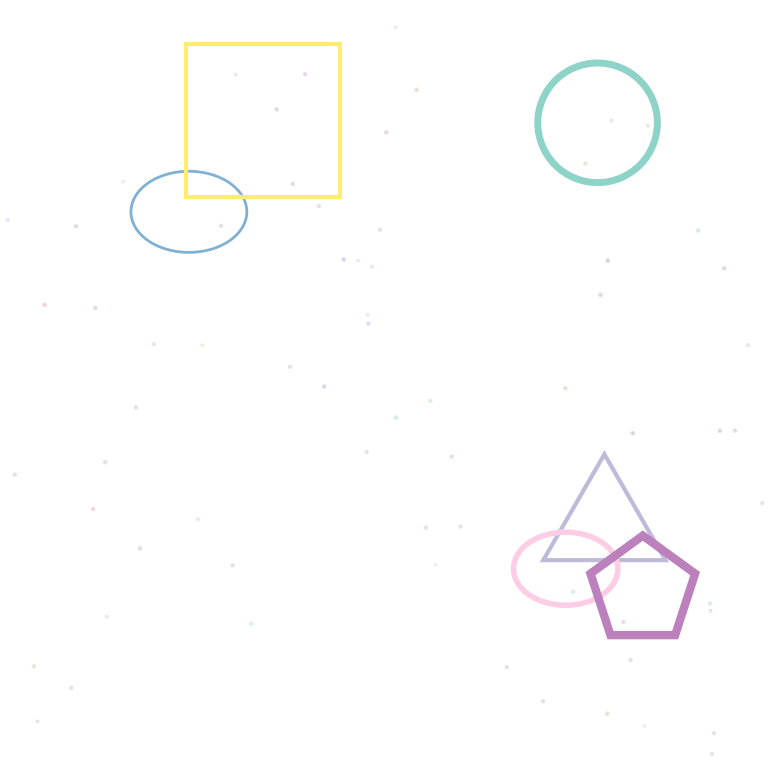[{"shape": "circle", "thickness": 2.5, "radius": 0.39, "center": [0.776, 0.841]}, {"shape": "triangle", "thickness": 1.5, "radius": 0.46, "center": [0.785, 0.318]}, {"shape": "oval", "thickness": 1, "radius": 0.38, "center": [0.245, 0.725]}, {"shape": "oval", "thickness": 2, "radius": 0.34, "center": [0.735, 0.261]}, {"shape": "pentagon", "thickness": 3, "radius": 0.36, "center": [0.835, 0.233]}, {"shape": "square", "thickness": 1.5, "radius": 0.5, "center": [0.341, 0.843]}]